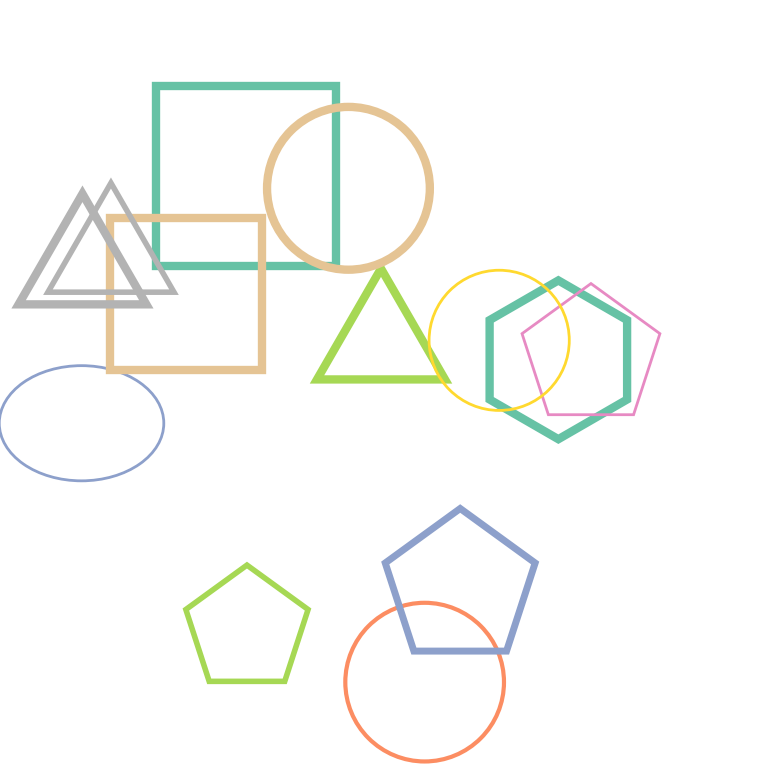[{"shape": "hexagon", "thickness": 3, "radius": 0.52, "center": [0.725, 0.533]}, {"shape": "square", "thickness": 3, "radius": 0.58, "center": [0.32, 0.772]}, {"shape": "circle", "thickness": 1.5, "radius": 0.52, "center": [0.551, 0.114]}, {"shape": "pentagon", "thickness": 2.5, "radius": 0.51, "center": [0.598, 0.237]}, {"shape": "oval", "thickness": 1, "radius": 0.53, "center": [0.106, 0.45]}, {"shape": "pentagon", "thickness": 1, "radius": 0.47, "center": [0.767, 0.538]}, {"shape": "triangle", "thickness": 3, "radius": 0.48, "center": [0.495, 0.555]}, {"shape": "pentagon", "thickness": 2, "radius": 0.42, "center": [0.321, 0.183]}, {"shape": "circle", "thickness": 1, "radius": 0.46, "center": [0.648, 0.558]}, {"shape": "square", "thickness": 3, "radius": 0.49, "center": [0.242, 0.618]}, {"shape": "circle", "thickness": 3, "radius": 0.53, "center": [0.453, 0.755]}, {"shape": "triangle", "thickness": 2, "radius": 0.47, "center": [0.144, 0.668]}, {"shape": "triangle", "thickness": 3, "radius": 0.48, "center": [0.107, 0.653]}]